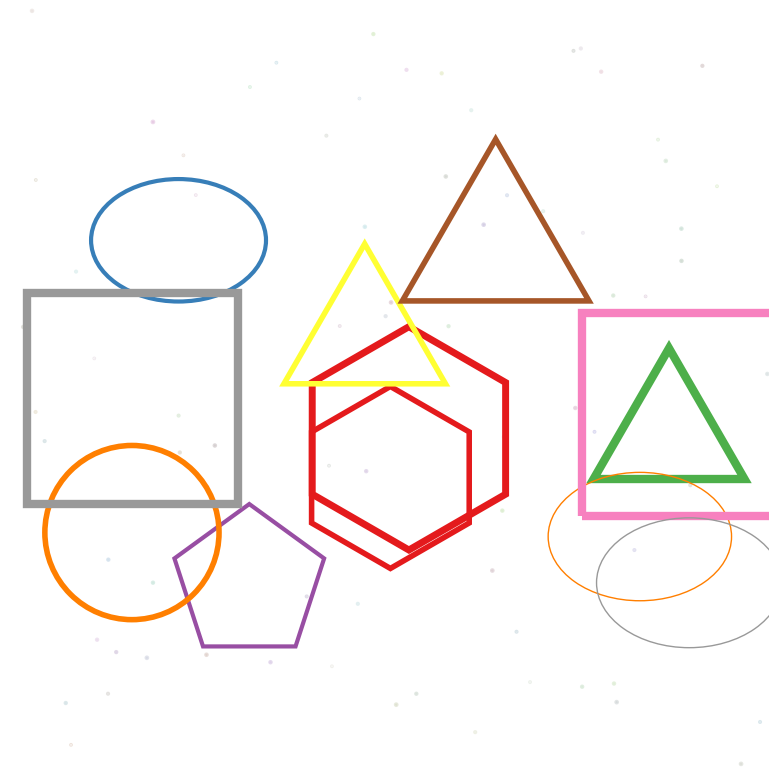[{"shape": "hexagon", "thickness": 2.5, "radius": 0.73, "center": [0.531, 0.431]}, {"shape": "hexagon", "thickness": 2, "radius": 0.59, "center": [0.507, 0.38]}, {"shape": "oval", "thickness": 1.5, "radius": 0.57, "center": [0.232, 0.688]}, {"shape": "triangle", "thickness": 3, "radius": 0.57, "center": [0.869, 0.435]}, {"shape": "pentagon", "thickness": 1.5, "radius": 0.51, "center": [0.324, 0.243]}, {"shape": "circle", "thickness": 2, "radius": 0.57, "center": [0.171, 0.308]}, {"shape": "oval", "thickness": 0.5, "radius": 0.6, "center": [0.831, 0.303]}, {"shape": "triangle", "thickness": 2, "radius": 0.61, "center": [0.474, 0.562]}, {"shape": "triangle", "thickness": 2, "radius": 0.7, "center": [0.644, 0.679]}, {"shape": "square", "thickness": 3, "radius": 0.66, "center": [0.886, 0.462]}, {"shape": "oval", "thickness": 0.5, "radius": 0.6, "center": [0.895, 0.243]}, {"shape": "square", "thickness": 3, "radius": 0.69, "center": [0.172, 0.482]}]